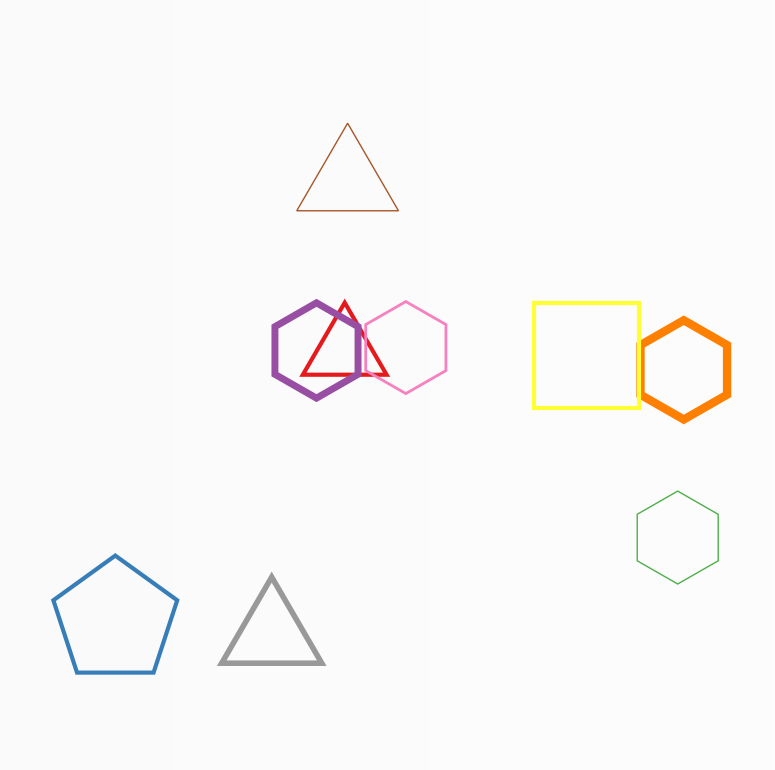[{"shape": "triangle", "thickness": 1.5, "radius": 0.31, "center": [0.445, 0.545]}, {"shape": "pentagon", "thickness": 1.5, "radius": 0.42, "center": [0.149, 0.194]}, {"shape": "hexagon", "thickness": 0.5, "radius": 0.3, "center": [0.874, 0.302]}, {"shape": "hexagon", "thickness": 2.5, "radius": 0.31, "center": [0.408, 0.545]}, {"shape": "hexagon", "thickness": 3, "radius": 0.32, "center": [0.882, 0.52]}, {"shape": "square", "thickness": 1.5, "radius": 0.34, "center": [0.757, 0.539]}, {"shape": "triangle", "thickness": 0.5, "radius": 0.38, "center": [0.449, 0.764]}, {"shape": "hexagon", "thickness": 1, "radius": 0.3, "center": [0.524, 0.549]}, {"shape": "triangle", "thickness": 2, "radius": 0.37, "center": [0.351, 0.176]}]